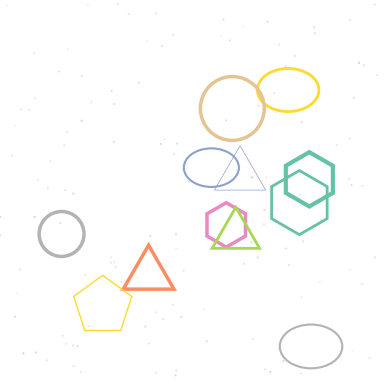[{"shape": "hexagon", "thickness": 2, "radius": 0.42, "center": [0.778, 0.474]}, {"shape": "hexagon", "thickness": 3, "radius": 0.35, "center": [0.803, 0.534]}, {"shape": "triangle", "thickness": 2.5, "radius": 0.38, "center": [0.386, 0.287]}, {"shape": "oval", "thickness": 1.5, "radius": 0.36, "center": [0.549, 0.565]}, {"shape": "triangle", "thickness": 0.5, "radius": 0.38, "center": [0.624, 0.545]}, {"shape": "hexagon", "thickness": 2.5, "radius": 0.29, "center": [0.588, 0.416]}, {"shape": "triangle", "thickness": 2, "radius": 0.36, "center": [0.613, 0.391]}, {"shape": "oval", "thickness": 2, "radius": 0.4, "center": [0.748, 0.766]}, {"shape": "pentagon", "thickness": 1, "radius": 0.4, "center": [0.267, 0.205]}, {"shape": "circle", "thickness": 2.5, "radius": 0.41, "center": [0.603, 0.718]}, {"shape": "circle", "thickness": 2.5, "radius": 0.29, "center": [0.16, 0.392]}, {"shape": "oval", "thickness": 1.5, "radius": 0.41, "center": [0.808, 0.1]}]